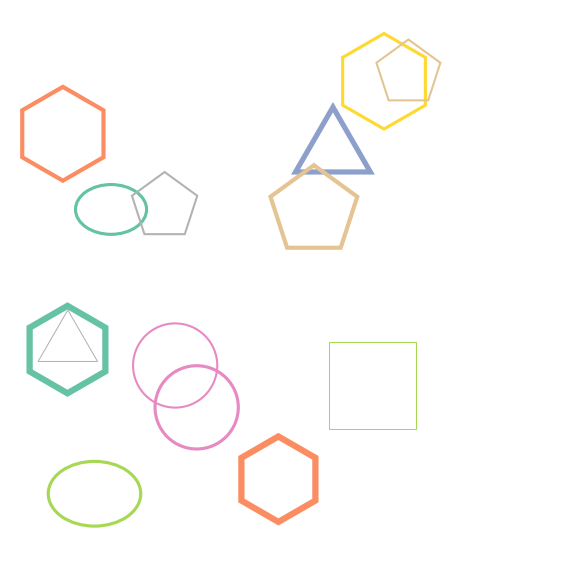[{"shape": "oval", "thickness": 1.5, "radius": 0.31, "center": [0.192, 0.636]}, {"shape": "hexagon", "thickness": 3, "radius": 0.38, "center": [0.117, 0.394]}, {"shape": "hexagon", "thickness": 3, "radius": 0.37, "center": [0.482, 0.169]}, {"shape": "hexagon", "thickness": 2, "radius": 0.41, "center": [0.109, 0.767]}, {"shape": "triangle", "thickness": 2.5, "radius": 0.37, "center": [0.577, 0.739]}, {"shape": "circle", "thickness": 1, "radius": 0.36, "center": [0.303, 0.366]}, {"shape": "circle", "thickness": 1.5, "radius": 0.36, "center": [0.341, 0.294]}, {"shape": "oval", "thickness": 1.5, "radius": 0.4, "center": [0.164, 0.144]}, {"shape": "square", "thickness": 0.5, "radius": 0.38, "center": [0.644, 0.332]}, {"shape": "hexagon", "thickness": 1.5, "radius": 0.41, "center": [0.665, 0.858]}, {"shape": "pentagon", "thickness": 1, "radius": 0.29, "center": [0.707, 0.872]}, {"shape": "pentagon", "thickness": 2, "radius": 0.4, "center": [0.544, 0.634]}, {"shape": "triangle", "thickness": 0.5, "radius": 0.3, "center": [0.117, 0.403]}, {"shape": "pentagon", "thickness": 1, "radius": 0.3, "center": [0.285, 0.642]}]